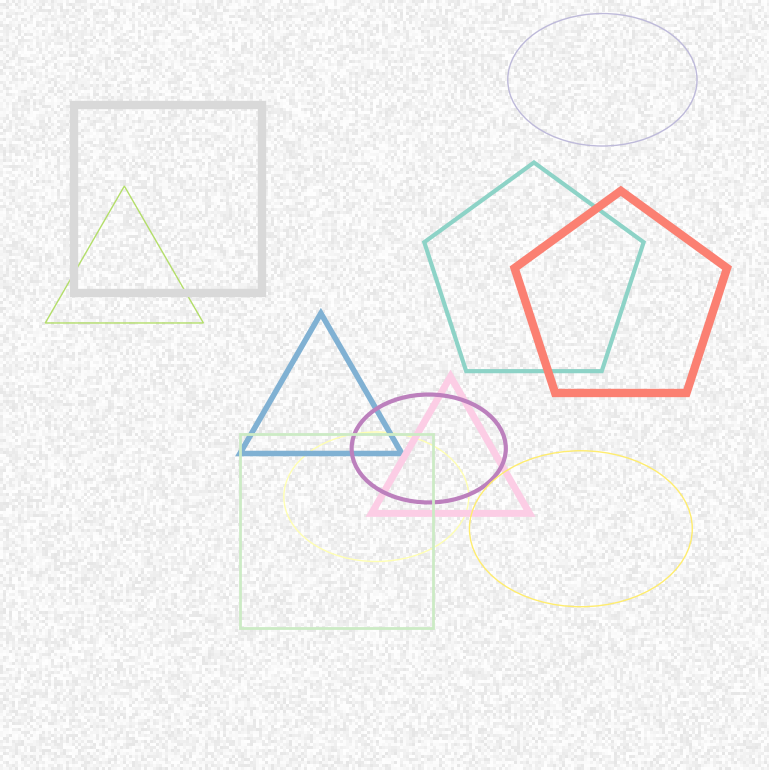[{"shape": "pentagon", "thickness": 1.5, "radius": 0.75, "center": [0.693, 0.639]}, {"shape": "oval", "thickness": 0.5, "radius": 0.6, "center": [0.489, 0.355]}, {"shape": "oval", "thickness": 0.5, "radius": 0.61, "center": [0.782, 0.896]}, {"shape": "pentagon", "thickness": 3, "radius": 0.73, "center": [0.806, 0.607]}, {"shape": "triangle", "thickness": 2, "radius": 0.61, "center": [0.417, 0.472]}, {"shape": "triangle", "thickness": 0.5, "radius": 0.59, "center": [0.161, 0.64]}, {"shape": "triangle", "thickness": 2.5, "radius": 0.59, "center": [0.585, 0.393]}, {"shape": "square", "thickness": 3, "radius": 0.61, "center": [0.218, 0.742]}, {"shape": "oval", "thickness": 1.5, "radius": 0.5, "center": [0.557, 0.418]}, {"shape": "square", "thickness": 1, "radius": 0.63, "center": [0.437, 0.311]}, {"shape": "oval", "thickness": 0.5, "radius": 0.72, "center": [0.754, 0.313]}]